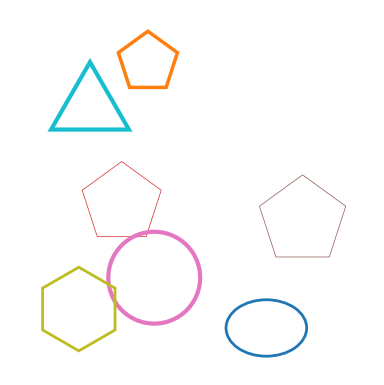[{"shape": "oval", "thickness": 2, "radius": 0.52, "center": [0.692, 0.148]}, {"shape": "pentagon", "thickness": 2.5, "radius": 0.4, "center": [0.384, 0.838]}, {"shape": "pentagon", "thickness": 0.5, "radius": 0.54, "center": [0.316, 0.473]}, {"shape": "pentagon", "thickness": 0.5, "radius": 0.59, "center": [0.786, 0.428]}, {"shape": "circle", "thickness": 3, "radius": 0.6, "center": [0.401, 0.279]}, {"shape": "hexagon", "thickness": 2, "radius": 0.54, "center": [0.205, 0.197]}, {"shape": "triangle", "thickness": 3, "radius": 0.58, "center": [0.234, 0.722]}]